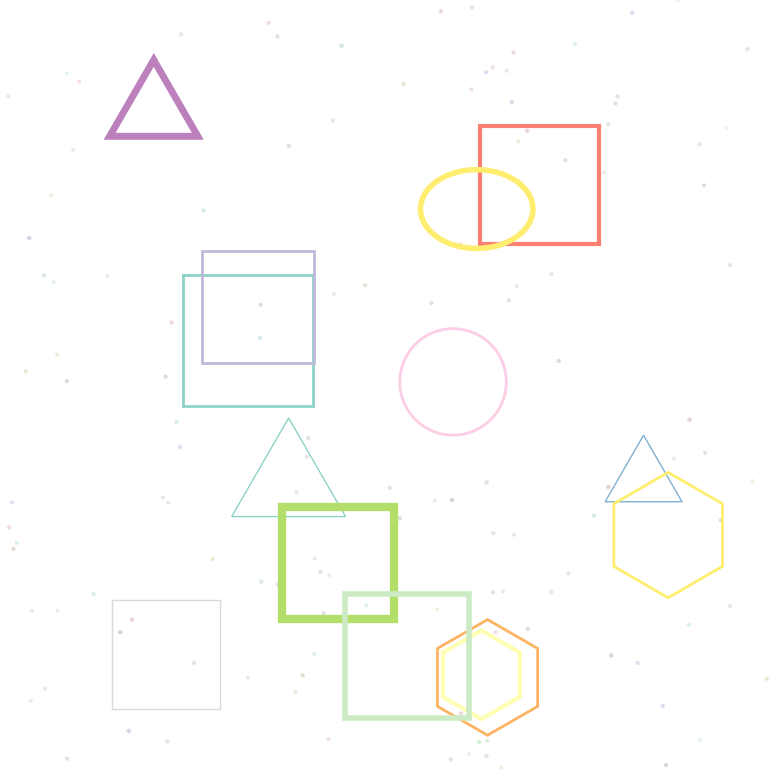[{"shape": "square", "thickness": 1, "radius": 0.42, "center": [0.322, 0.558]}, {"shape": "triangle", "thickness": 0.5, "radius": 0.43, "center": [0.375, 0.372]}, {"shape": "hexagon", "thickness": 1.5, "radius": 0.29, "center": [0.625, 0.124]}, {"shape": "square", "thickness": 1, "radius": 0.36, "center": [0.335, 0.601]}, {"shape": "square", "thickness": 1.5, "radius": 0.38, "center": [0.701, 0.76]}, {"shape": "triangle", "thickness": 0.5, "radius": 0.29, "center": [0.836, 0.377]}, {"shape": "hexagon", "thickness": 1, "radius": 0.38, "center": [0.633, 0.12]}, {"shape": "square", "thickness": 3, "radius": 0.36, "center": [0.439, 0.269]}, {"shape": "circle", "thickness": 1, "radius": 0.35, "center": [0.588, 0.504]}, {"shape": "square", "thickness": 0.5, "radius": 0.35, "center": [0.216, 0.15]}, {"shape": "triangle", "thickness": 2.5, "radius": 0.33, "center": [0.2, 0.856]}, {"shape": "square", "thickness": 2, "radius": 0.4, "center": [0.529, 0.148]}, {"shape": "hexagon", "thickness": 1, "radius": 0.41, "center": [0.868, 0.305]}, {"shape": "oval", "thickness": 2, "radius": 0.37, "center": [0.619, 0.729]}]